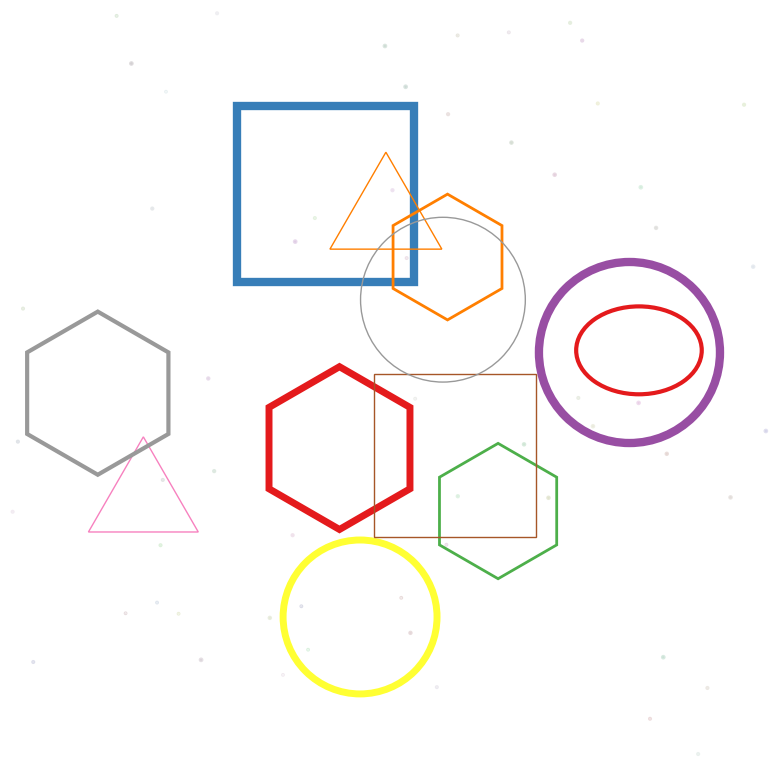[{"shape": "oval", "thickness": 1.5, "radius": 0.41, "center": [0.83, 0.545]}, {"shape": "hexagon", "thickness": 2.5, "radius": 0.53, "center": [0.441, 0.418]}, {"shape": "square", "thickness": 3, "radius": 0.57, "center": [0.423, 0.748]}, {"shape": "hexagon", "thickness": 1, "radius": 0.44, "center": [0.647, 0.336]}, {"shape": "circle", "thickness": 3, "radius": 0.59, "center": [0.817, 0.542]}, {"shape": "triangle", "thickness": 0.5, "radius": 0.42, "center": [0.501, 0.718]}, {"shape": "hexagon", "thickness": 1, "radius": 0.41, "center": [0.581, 0.666]}, {"shape": "circle", "thickness": 2.5, "radius": 0.5, "center": [0.468, 0.199]}, {"shape": "square", "thickness": 0.5, "radius": 0.53, "center": [0.59, 0.409]}, {"shape": "triangle", "thickness": 0.5, "radius": 0.41, "center": [0.186, 0.35]}, {"shape": "circle", "thickness": 0.5, "radius": 0.53, "center": [0.575, 0.611]}, {"shape": "hexagon", "thickness": 1.5, "radius": 0.53, "center": [0.127, 0.489]}]